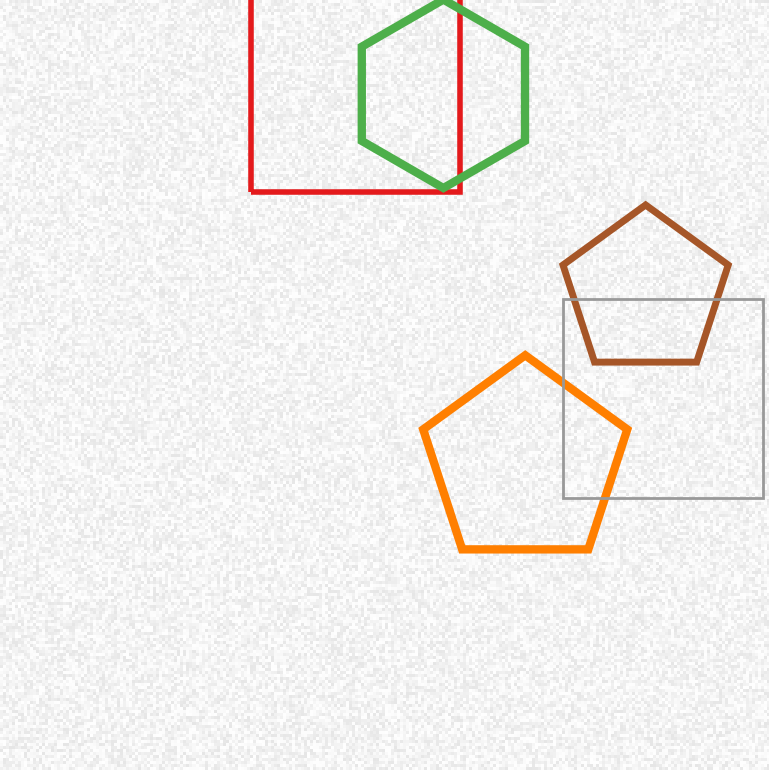[{"shape": "square", "thickness": 2, "radius": 0.68, "center": [0.462, 0.886]}, {"shape": "hexagon", "thickness": 3, "radius": 0.61, "center": [0.576, 0.878]}, {"shape": "pentagon", "thickness": 3, "radius": 0.7, "center": [0.682, 0.399]}, {"shape": "pentagon", "thickness": 2.5, "radius": 0.56, "center": [0.838, 0.621]}, {"shape": "square", "thickness": 1, "radius": 0.65, "center": [0.861, 0.482]}]